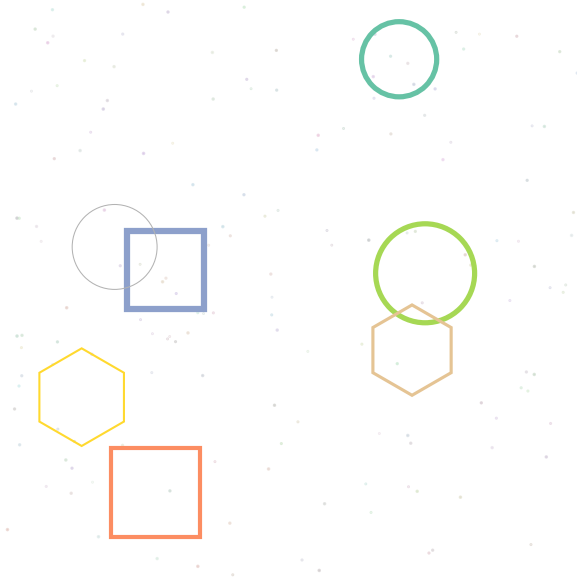[{"shape": "circle", "thickness": 2.5, "radius": 0.33, "center": [0.691, 0.897]}, {"shape": "square", "thickness": 2, "radius": 0.39, "center": [0.269, 0.147]}, {"shape": "square", "thickness": 3, "radius": 0.33, "center": [0.286, 0.531]}, {"shape": "circle", "thickness": 2.5, "radius": 0.43, "center": [0.736, 0.526]}, {"shape": "hexagon", "thickness": 1, "radius": 0.42, "center": [0.141, 0.311]}, {"shape": "hexagon", "thickness": 1.5, "radius": 0.39, "center": [0.713, 0.393]}, {"shape": "circle", "thickness": 0.5, "radius": 0.37, "center": [0.199, 0.572]}]